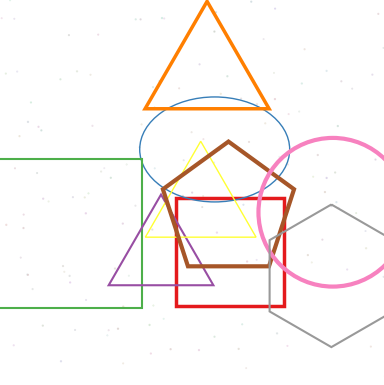[{"shape": "square", "thickness": 2.5, "radius": 0.7, "center": [0.597, 0.346]}, {"shape": "oval", "thickness": 1, "radius": 0.97, "center": [0.558, 0.612]}, {"shape": "square", "thickness": 1.5, "radius": 0.97, "center": [0.175, 0.393]}, {"shape": "triangle", "thickness": 1.5, "radius": 0.79, "center": [0.418, 0.338]}, {"shape": "triangle", "thickness": 2.5, "radius": 0.93, "center": [0.538, 0.81]}, {"shape": "triangle", "thickness": 1, "radius": 0.83, "center": [0.521, 0.467]}, {"shape": "pentagon", "thickness": 3, "radius": 0.9, "center": [0.593, 0.453]}, {"shape": "circle", "thickness": 3, "radius": 0.97, "center": [0.864, 0.449]}, {"shape": "hexagon", "thickness": 1.5, "radius": 0.93, "center": [0.861, 0.284]}]